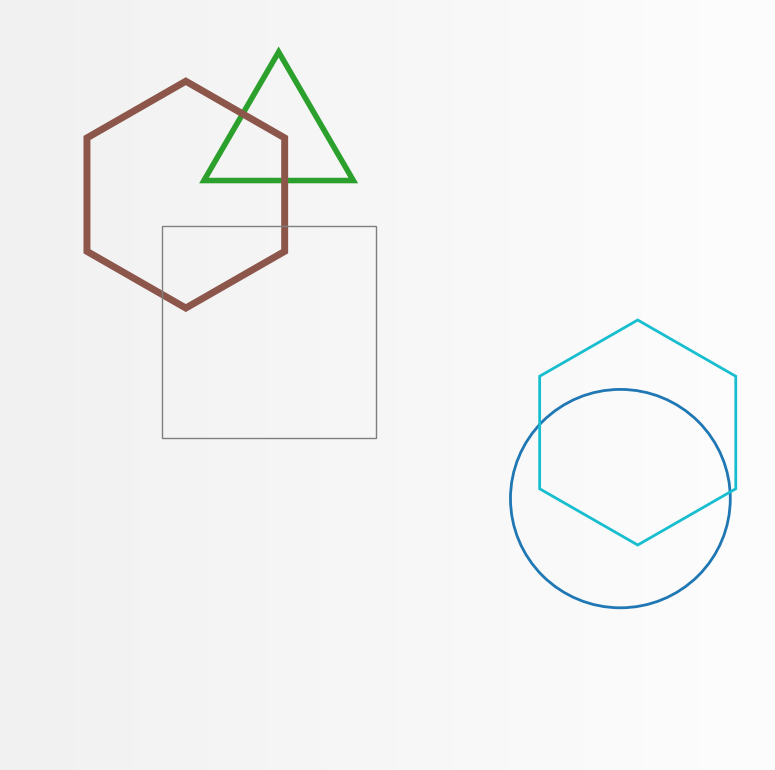[{"shape": "circle", "thickness": 1, "radius": 0.71, "center": [0.8, 0.352]}, {"shape": "triangle", "thickness": 2, "radius": 0.56, "center": [0.36, 0.821]}, {"shape": "hexagon", "thickness": 2.5, "radius": 0.74, "center": [0.24, 0.747]}, {"shape": "square", "thickness": 0.5, "radius": 0.69, "center": [0.347, 0.569]}, {"shape": "hexagon", "thickness": 1, "radius": 0.73, "center": [0.823, 0.438]}]